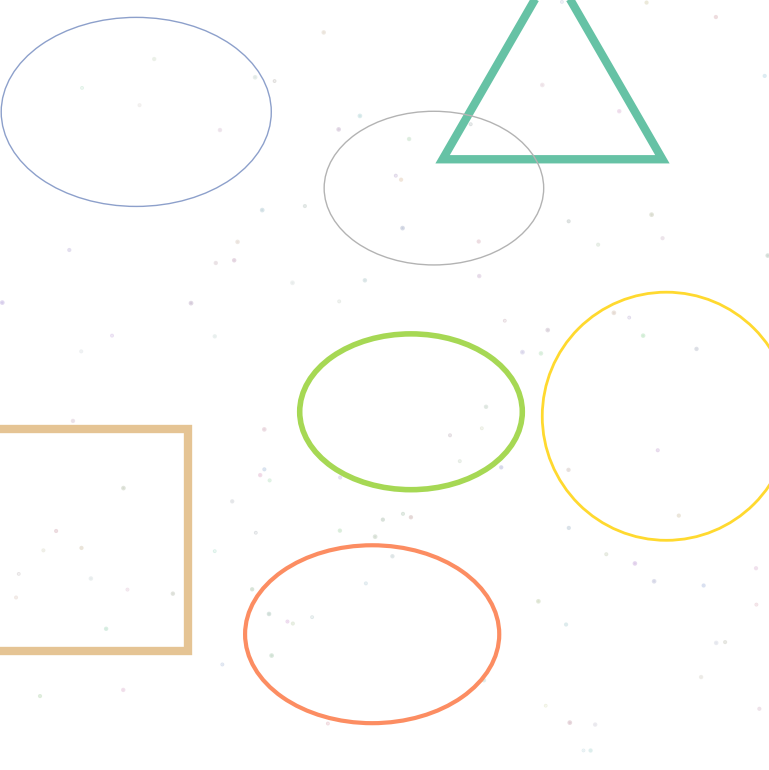[{"shape": "triangle", "thickness": 3, "radius": 0.82, "center": [0.718, 0.876]}, {"shape": "oval", "thickness": 1.5, "radius": 0.83, "center": [0.483, 0.176]}, {"shape": "oval", "thickness": 0.5, "radius": 0.88, "center": [0.177, 0.855]}, {"shape": "oval", "thickness": 2, "radius": 0.72, "center": [0.534, 0.465]}, {"shape": "circle", "thickness": 1, "radius": 0.81, "center": [0.865, 0.459]}, {"shape": "square", "thickness": 3, "radius": 0.72, "center": [0.1, 0.299]}, {"shape": "oval", "thickness": 0.5, "radius": 0.71, "center": [0.564, 0.756]}]